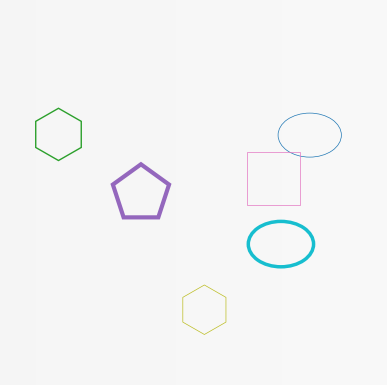[{"shape": "oval", "thickness": 0.5, "radius": 0.41, "center": [0.799, 0.649]}, {"shape": "hexagon", "thickness": 1, "radius": 0.34, "center": [0.151, 0.651]}, {"shape": "pentagon", "thickness": 3, "radius": 0.38, "center": [0.364, 0.497]}, {"shape": "square", "thickness": 0.5, "radius": 0.34, "center": [0.705, 0.535]}, {"shape": "hexagon", "thickness": 0.5, "radius": 0.32, "center": [0.527, 0.195]}, {"shape": "oval", "thickness": 2.5, "radius": 0.42, "center": [0.725, 0.366]}]